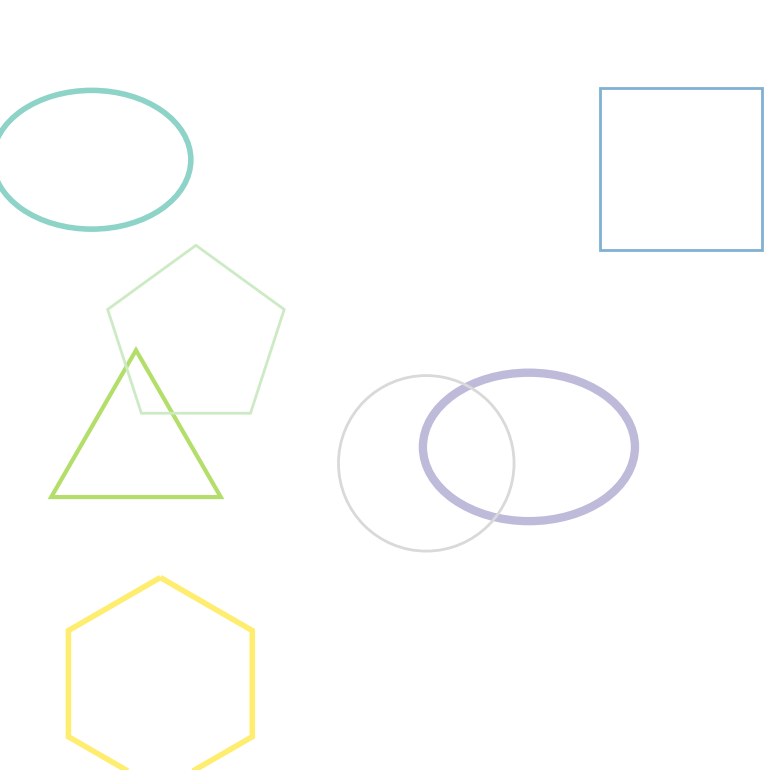[{"shape": "oval", "thickness": 2, "radius": 0.64, "center": [0.119, 0.793]}, {"shape": "oval", "thickness": 3, "radius": 0.69, "center": [0.687, 0.42]}, {"shape": "square", "thickness": 1, "radius": 0.53, "center": [0.885, 0.781]}, {"shape": "triangle", "thickness": 1.5, "radius": 0.64, "center": [0.177, 0.418]}, {"shape": "circle", "thickness": 1, "radius": 0.57, "center": [0.554, 0.398]}, {"shape": "pentagon", "thickness": 1, "radius": 0.6, "center": [0.254, 0.561]}, {"shape": "hexagon", "thickness": 2, "radius": 0.69, "center": [0.208, 0.112]}]